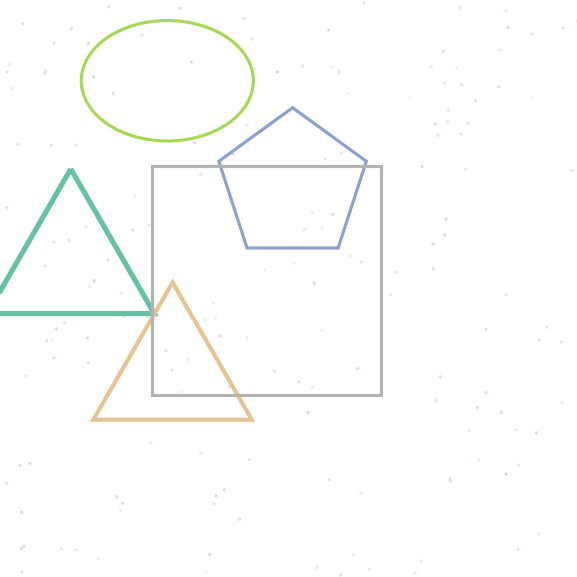[{"shape": "triangle", "thickness": 2.5, "radius": 0.83, "center": [0.123, 0.54]}, {"shape": "pentagon", "thickness": 1.5, "radius": 0.67, "center": [0.507, 0.678]}, {"shape": "oval", "thickness": 1.5, "radius": 0.75, "center": [0.29, 0.859]}, {"shape": "triangle", "thickness": 2, "radius": 0.79, "center": [0.299, 0.352]}, {"shape": "square", "thickness": 1.5, "radius": 0.99, "center": [0.462, 0.513]}]